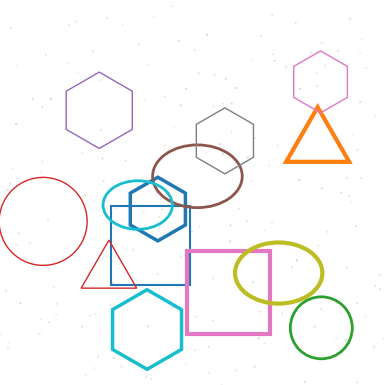[{"shape": "hexagon", "thickness": 2.5, "radius": 0.41, "center": [0.41, 0.457]}, {"shape": "square", "thickness": 1.5, "radius": 0.52, "center": [0.392, 0.363]}, {"shape": "triangle", "thickness": 3, "radius": 0.47, "center": [0.825, 0.627]}, {"shape": "circle", "thickness": 2, "radius": 0.4, "center": [0.835, 0.149]}, {"shape": "circle", "thickness": 1, "radius": 0.57, "center": [0.112, 0.425]}, {"shape": "triangle", "thickness": 1, "radius": 0.42, "center": [0.283, 0.293]}, {"shape": "hexagon", "thickness": 1, "radius": 0.5, "center": [0.258, 0.714]}, {"shape": "oval", "thickness": 2, "radius": 0.58, "center": [0.513, 0.542]}, {"shape": "hexagon", "thickness": 1, "radius": 0.4, "center": [0.833, 0.787]}, {"shape": "square", "thickness": 3, "radius": 0.54, "center": [0.593, 0.24]}, {"shape": "hexagon", "thickness": 1, "radius": 0.43, "center": [0.584, 0.634]}, {"shape": "oval", "thickness": 3, "radius": 0.57, "center": [0.724, 0.291]}, {"shape": "hexagon", "thickness": 2.5, "radius": 0.52, "center": [0.382, 0.144]}, {"shape": "oval", "thickness": 2, "radius": 0.45, "center": [0.358, 0.467]}]